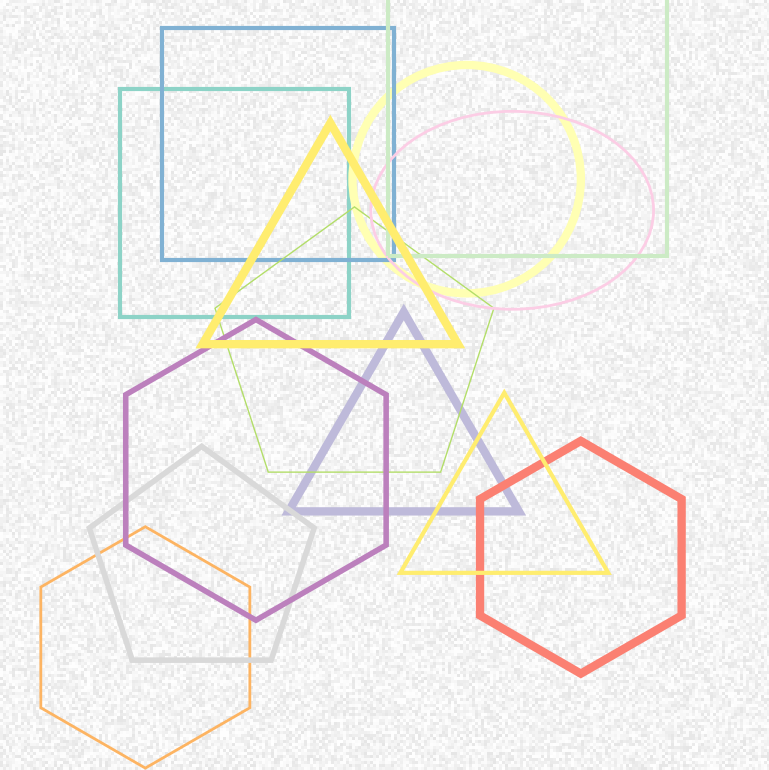[{"shape": "square", "thickness": 1.5, "radius": 0.74, "center": [0.305, 0.736]}, {"shape": "circle", "thickness": 3, "radius": 0.74, "center": [0.606, 0.767]}, {"shape": "triangle", "thickness": 3, "radius": 0.86, "center": [0.524, 0.422]}, {"shape": "hexagon", "thickness": 3, "radius": 0.76, "center": [0.754, 0.276]}, {"shape": "square", "thickness": 1.5, "radius": 0.75, "center": [0.361, 0.813]}, {"shape": "hexagon", "thickness": 1, "radius": 0.78, "center": [0.189, 0.159]}, {"shape": "pentagon", "thickness": 0.5, "radius": 0.95, "center": [0.46, 0.541]}, {"shape": "oval", "thickness": 1, "radius": 0.92, "center": [0.665, 0.727]}, {"shape": "pentagon", "thickness": 2, "radius": 0.77, "center": [0.262, 0.267]}, {"shape": "hexagon", "thickness": 2, "radius": 0.98, "center": [0.332, 0.39]}, {"shape": "square", "thickness": 1.5, "radius": 0.91, "center": [0.685, 0.849]}, {"shape": "triangle", "thickness": 1.5, "radius": 0.78, "center": [0.655, 0.334]}, {"shape": "triangle", "thickness": 3, "radius": 0.96, "center": [0.429, 0.649]}]